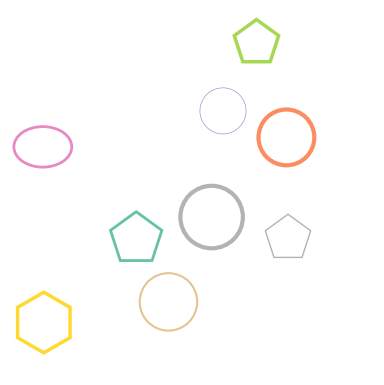[{"shape": "pentagon", "thickness": 2, "radius": 0.35, "center": [0.354, 0.38]}, {"shape": "circle", "thickness": 3, "radius": 0.36, "center": [0.744, 0.643]}, {"shape": "circle", "thickness": 0.5, "radius": 0.3, "center": [0.579, 0.712]}, {"shape": "oval", "thickness": 2, "radius": 0.38, "center": [0.111, 0.619]}, {"shape": "pentagon", "thickness": 2.5, "radius": 0.3, "center": [0.666, 0.889]}, {"shape": "hexagon", "thickness": 2.5, "radius": 0.39, "center": [0.114, 0.162]}, {"shape": "circle", "thickness": 1.5, "radius": 0.37, "center": [0.438, 0.216]}, {"shape": "pentagon", "thickness": 1, "radius": 0.31, "center": [0.748, 0.382]}, {"shape": "circle", "thickness": 3, "radius": 0.41, "center": [0.55, 0.436]}]